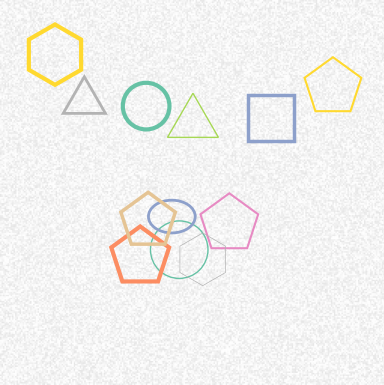[{"shape": "circle", "thickness": 1, "radius": 0.37, "center": [0.466, 0.352]}, {"shape": "circle", "thickness": 3, "radius": 0.3, "center": [0.38, 0.724]}, {"shape": "pentagon", "thickness": 3, "radius": 0.39, "center": [0.364, 0.333]}, {"shape": "square", "thickness": 2.5, "radius": 0.3, "center": [0.703, 0.694]}, {"shape": "oval", "thickness": 2, "radius": 0.3, "center": [0.446, 0.438]}, {"shape": "pentagon", "thickness": 1.5, "radius": 0.39, "center": [0.596, 0.419]}, {"shape": "triangle", "thickness": 1, "radius": 0.38, "center": [0.501, 0.681]}, {"shape": "hexagon", "thickness": 3, "radius": 0.39, "center": [0.143, 0.858]}, {"shape": "pentagon", "thickness": 1.5, "radius": 0.39, "center": [0.865, 0.774]}, {"shape": "pentagon", "thickness": 2.5, "radius": 0.37, "center": [0.385, 0.426]}, {"shape": "hexagon", "thickness": 0.5, "radius": 0.34, "center": [0.527, 0.326]}, {"shape": "triangle", "thickness": 2, "radius": 0.32, "center": [0.219, 0.737]}]